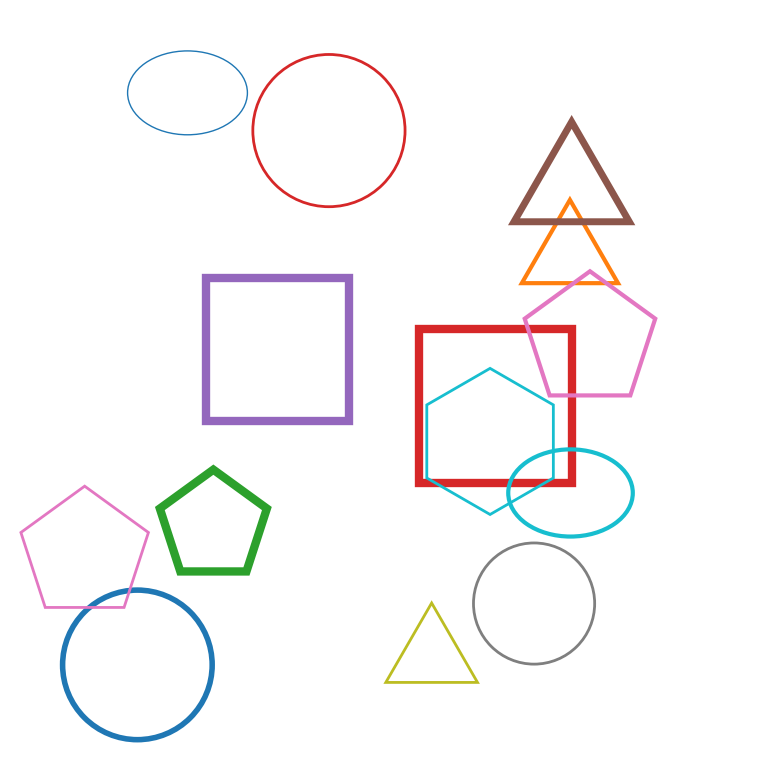[{"shape": "oval", "thickness": 0.5, "radius": 0.39, "center": [0.244, 0.879]}, {"shape": "circle", "thickness": 2, "radius": 0.49, "center": [0.178, 0.137]}, {"shape": "triangle", "thickness": 1.5, "radius": 0.36, "center": [0.74, 0.668]}, {"shape": "pentagon", "thickness": 3, "radius": 0.37, "center": [0.277, 0.317]}, {"shape": "square", "thickness": 3, "radius": 0.5, "center": [0.644, 0.473]}, {"shape": "circle", "thickness": 1, "radius": 0.49, "center": [0.427, 0.83]}, {"shape": "square", "thickness": 3, "radius": 0.46, "center": [0.361, 0.546]}, {"shape": "triangle", "thickness": 2.5, "radius": 0.43, "center": [0.742, 0.755]}, {"shape": "pentagon", "thickness": 1.5, "radius": 0.45, "center": [0.766, 0.559]}, {"shape": "pentagon", "thickness": 1, "radius": 0.44, "center": [0.11, 0.282]}, {"shape": "circle", "thickness": 1, "radius": 0.39, "center": [0.694, 0.216]}, {"shape": "triangle", "thickness": 1, "radius": 0.34, "center": [0.561, 0.148]}, {"shape": "hexagon", "thickness": 1, "radius": 0.47, "center": [0.636, 0.427]}, {"shape": "oval", "thickness": 1.5, "radius": 0.4, "center": [0.741, 0.36]}]